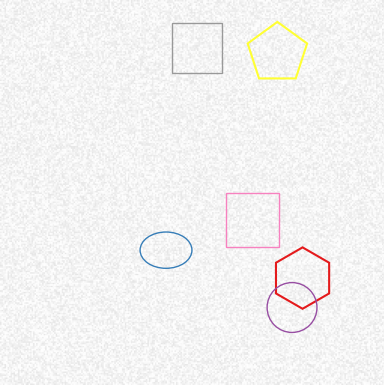[{"shape": "hexagon", "thickness": 1.5, "radius": 0.4, "center": [0.786, 0.278]}, {"shape": "oval", "thickness": 1, "radius": 0.34, "center": [0.431, 0.35]}, {"shape": "circle", "thickness": 1, "radius": 0.32, "center": [0.759, 0.201]}, {"shape": "pentagon", "thickness": 1.5, "radius": 0.41, "center": [0.721, 0.862]}, {"shape": "square", "thickness": 1, "radius": 0.35, "center": [0.656, 0.428]}, {"shape": "square", "thickness": 1, "radius": 0.32, "center": [0.512, 0.875]}]